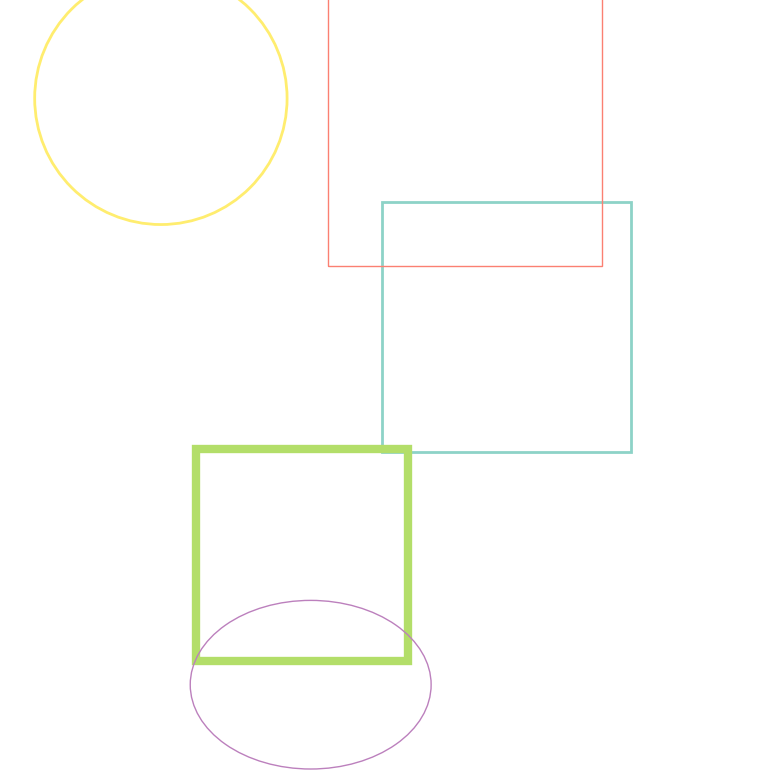[{"shape": "square", "thickness": 1, "radius": 0.81, "center": [0.657, 0.575]}, {"shape": "square", "thickness": 0.5, "radius": 0.89, "center": [0.604, 0.832]}, {"shape": "square", "thickness": 3, "radius": 0.69, "center": [0.392, 0.279]}, {"shape": "oval", "thickness": 0.5, "radius": 0.78, "center": [0.403, 0.111]}, {"shape": "circle", "thickness": 1, "radius": 0.82, "center": [0.209, 0.872]}]